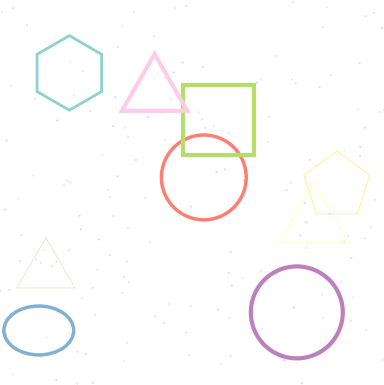[{"shape": "hexagon", "thickness": 2, "radius": 0.48, "center": [0.18, 0.811]}, {"shape": "triangle", "thickness": 0.5, "radius": 0.52, "center": [0.816, 0.422]}, {"shape": "circle", "thickness": 2.5, "radius": 0.55, "center": [0.529, 0.539]}, {"shape": "oval", "thickness": 2.5, "radius": 0.45, "center": [0.101, 0.142]}, {"shape": "square", "thickness": 3, "radius": 0.46, "center": [0.568, 0.688]}, {"shape": "triangle", "thickness": 3, "radius": 0.49, "center": [0.402, 0.761]}, {"shape": "circle", "thickness": 3, "radius": 0.6, "center": [0.771, 0.189]}, {"shape": "triangle", "thickness": 0.5, "radius": 0.44, "center": [0.119, 0.296]}, {"shape": "pentagon", "thickness": 0.5, "radius": 0.45, "center": [0.875, 0.517]}]